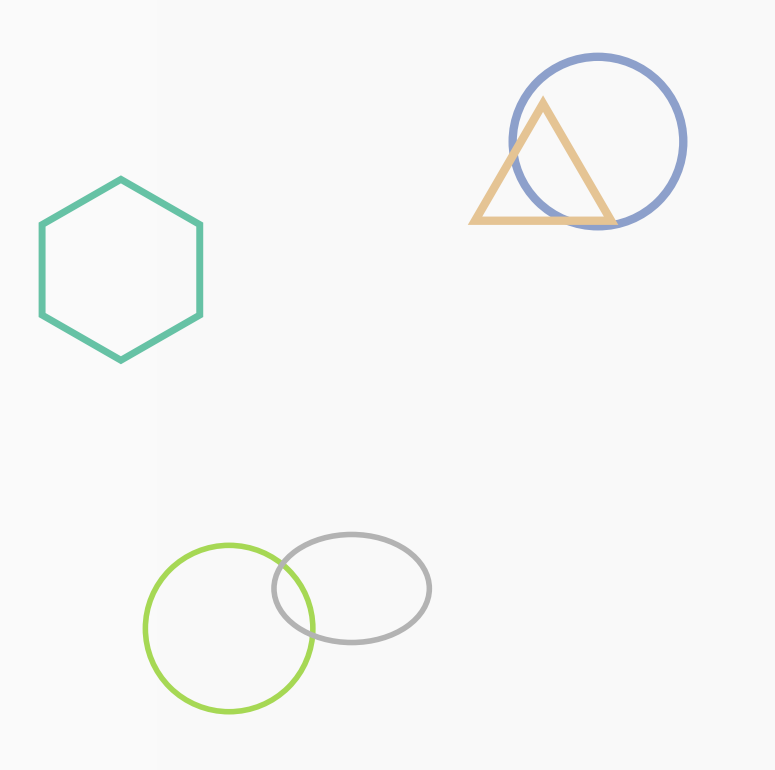[{"shape": "hexagon", "thickness": 2.5, "radius": 0.59, "center": [0.156, 0.65]}, {"shape": "circle", "thickness": 3, "radius": 0.55, "center": [0.772, 0.816]}, {"shape": "circle", "thickness": 2, "radius": 0.54, "center": [0.296, 0.184]}, {"shape": "triangle", "thickness": 3, "radius": 0.51, "center": [0.701, 0.764]}, {"shape": "oval", "thickness": 2, "radius": 0.5, "center": [0.454, 0.236]}]